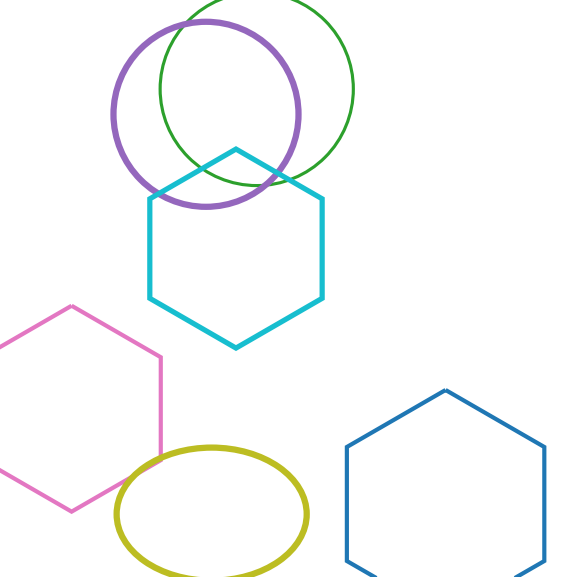[{"shape": "hexagon", "thickness": 2, "radius": 0.99, "center": [0.772, 0.126]}, {"shape": "circle", "thickness": 1.5, "radius": 0.84, "center": [0.445, 0.845]}, {"shape": "circle", "thickness": 3, "radius": 0.8, "center": [0.357, 0.801]}, {"shape": "hexagon", "thickness": 2, "radius": 0.89, "center": [0.124, 0.291]}, {"shape": "oval", "thickness": 3, "radius": 0.82, "center": [0.367, 0.109]}, {"shape": "hexagon", "thickness": 2.5, "radius": 0.86, "center": [0.409, 0.569]}]